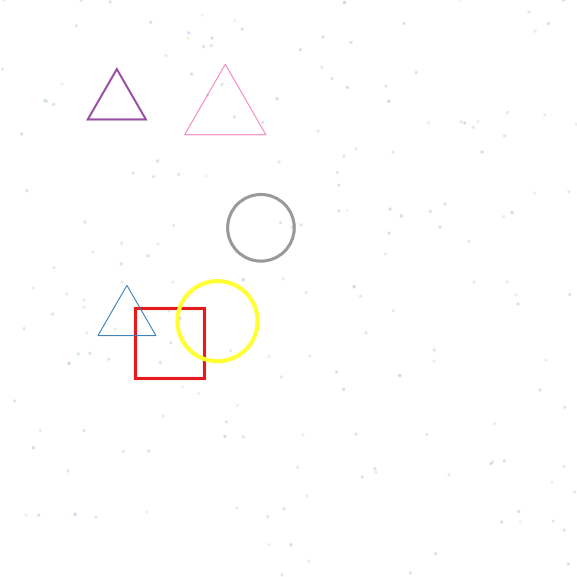[{"shape": "square", "thickness": 1.5, "radius": 0.3, "center": [0.294, 0.405]}, {"shape": "triangle", "thickness": 0.5, "radius": 0.29, "center": [0.22, 0.447]}, {"shape": "triangle", "thickness": 1, "radius": 0.29, "center": [0.202, 0.821]}, {"shape": "circle", "thickness": 2, "radius": 0.35, "center": [0.377, 0.443]}, {"shape": "triangle", "thickness": 0.5, "radius": 0.41, "center": [0.39, 0.807]}, {"shape": "circle", "thickness": 1.5, "radius": 0.29, "center": [0.452, 0.605]}]